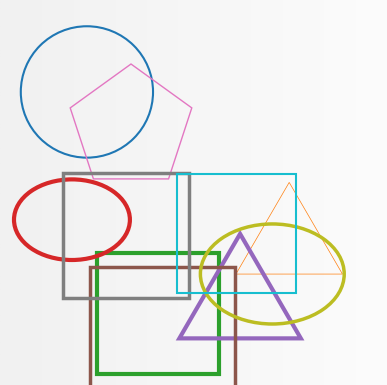[{"shape": "circle", "thickness": 1.5, "radius": 0.85, "center": [0.224, 0.761]}, {"shape": "triangle", "thickness": 0.5, "radius": 0.79, "center": [0.746, 0.368]}, {"shape": "square", "thickness": 3, "radius": 0.79, "center": [0.407, 0.186]}, {"shape": "oval", "thickness": 3, "radius": 0.75, "center": [0.186, 0.429]}, {"shape": "triangle", "thickness": 3, "radius": 0.9, "center": [0.62, 0.212]}, {"shape": "square", "thickness": 2.5, "radius": 0.93, "center": [0.419, 0.119]}, {"shape": "pentagon", "thickness": 1, "radius": 0.82, "center": [0.338, 0.669]}, {"shape": "square", "thickness": 2.5, "radius": 0.81, "center": [0.325, 0.388]}, {"shape": "oval", "thickness": 2.5, "radius": 0.93, "center": [0.703, 0.288]}, {"shape": "square", "thickness": 1.5, "radius": 0.77, "center": [0.61, 0.394]}]